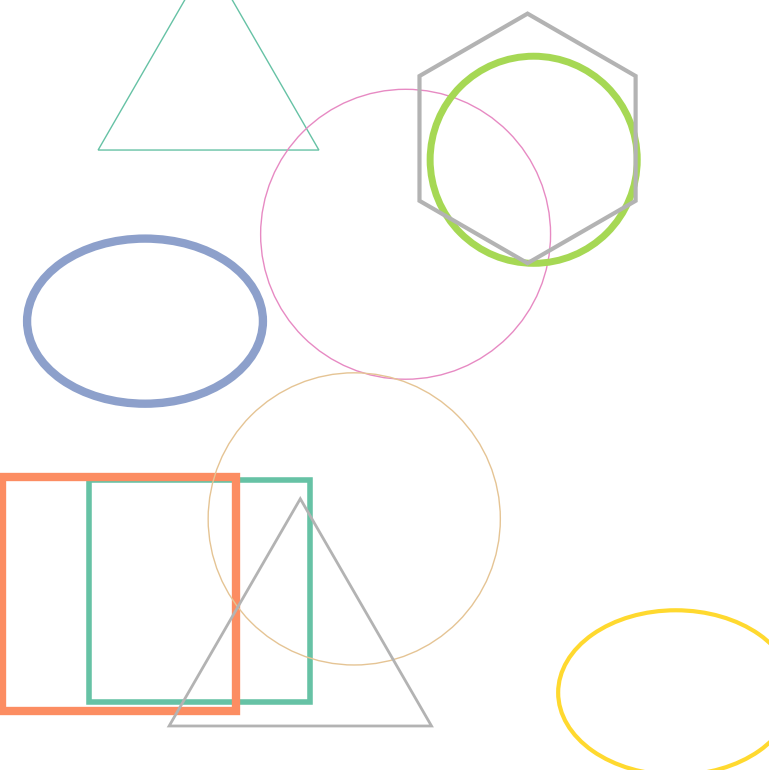[{"shape": "triangle", "thickness": 0.5, "radius": 0.83, "center": [0.271, 0.888]}, {"shape": "square", "thickness": 2, "radius": 0.72, "center": [0.26, 0.233]}, {"shape": "square", "thickness": 3, "radius": 0.76, "center": [0.154, 0.229]}, {"shape": "oval", "thickness": 3, "radius": 0.77, "center": [0.188, 0.583]}, {"shape": "circle", "thickness": 0.5, "radius": 0.94, "center": [0.527, 0.696]}, {"shape": "circle", "thickness": 2.5, "radius": 0.67, "center": [0.693, 0.793]}, {"shape": "oval", "thickness": 1.5, "radius": 0.76, "center": [0.878, 0.1]}, {"shape": "circle", "thickness": 0.5, "radius": 0.95, "center": [0.46, 0.326]}, {"shape": "triangle", "thickness": 1, "radius": 0.98, "center": [0.39, 0.156]}, {"shape": "hexagon", "thickness": 1.5, "radius": 0.81, "center": [0.685, 0.82]}]